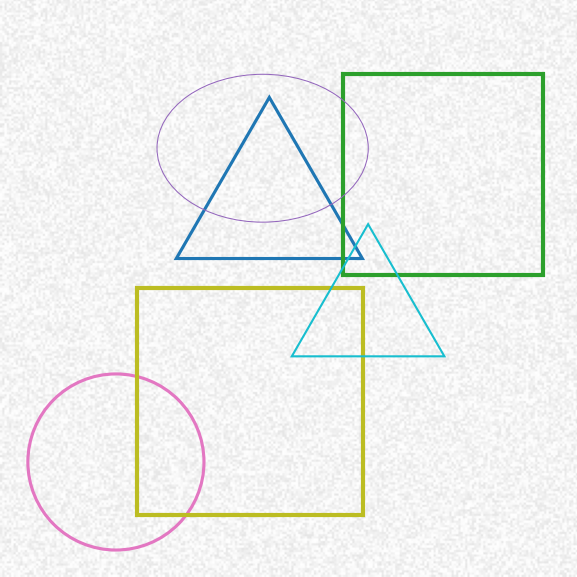[{"shape": "triangle", "thickness": 1.5, "radius": 0.93, "center": [0.466, 0.644]}, {"shape": "square", "thickness": 2, "radius": 0.87, "center": [0.767, 0.697]}, {"shape": "oval", "thickness": 0.5, "radius": 0.91, "center": [0.455, 0.742]}, {"shape": "circle", "thickness": 1.5, "radius": 0.76, "center": [0.201, 0.199]}, {"shape": "square", "thickness": 2, "radius": 0.98, "center": [0.434, 0.304]}, {"shape": "triangle", "thickness": 1, "radius": 0.76, "center": [0.637, 0.458]}]